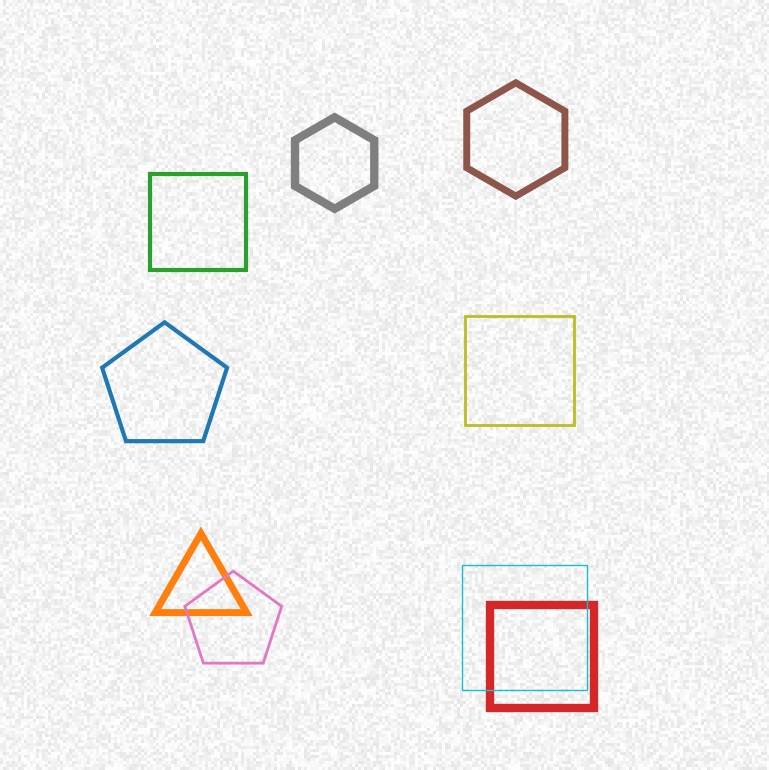[{"shape": "pentagon", "thickness": 1.5, "radius": 0.43, "center": [0.214, 0.496]}, {"shape": "triangle", "thickness": 2.5, "radius": 0.34, "center": [0.261, 0.239]}, {"shape": "square", "thickness": 1.5, "radius": 0.31, "center": [0.257, 0.712]}, {"shape": "square", "thickness": 3, "radius": 0.34, "center": [0.704, 0.148]}, {"shape": "hexagon", "thickness": 2.5, "radius": 0.37, "center": [0.67, 0.819]}, {"shape": "pentagon", "thickness": 1, "radius": 0.33, "center": [0.303, 0.192]}, {"shape": "hexagon", "thickness": 3, "radius": 0.3, "center": [0.435, 0.788]}, {"shape": "square", "thickness": 1, "radius": 0.36, "center": [0.675, 0.519]}, {"shape": "square", "thickness": 0.5, "radius": 0.4, "center": [0.681, 0.185]}]